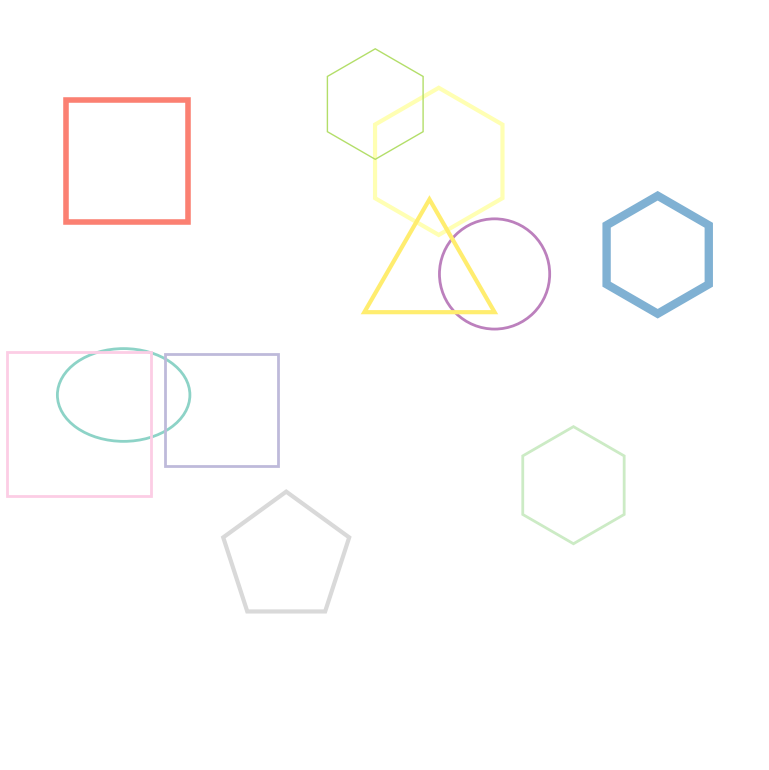[{"shape": "oval", "thickness": 1, "radius": 0.43, "center": [0.161, 0.487]}, {"shape": "hexagon", "thickness": 1.5, "radius": 0.48, "center": [0.57, 0.79]}, {"shape": "square", "thickness": 1, "radius": 0.37, "center": [0.288, 0.467]}, {"shape": "square", "thickness": 2, "radius": 0.39, "center": [0.165, 0.791]}, {"shape": "hexagon", "thickness": 3, "radius": 0.38, "center": [0.854, 0.669]}, {"shape": "hexagon", "thickness": 0.5, "radius": 0.36, "center": [0.487, 0.865]}, {"shape": "square", "thickness": 1, "radius": 0.47, "center": [0.103, 0.449]}, {"shape": "pentagon", "thickness": 1.5, "radius": 0.43, "center": [0.372, 0.275]}, {"shape": "circle", "thickness": 1, "radius": 0.36, "center": [0.642, 0.644]}, {"shape": "hexagon", "thickness": 1, "radius": 0.38, "center": [0.745, 0.37]}, {"shape": "triangle", "thickness": 1.5, "radius": 0.49, "center": [0.558, 0.643]}]